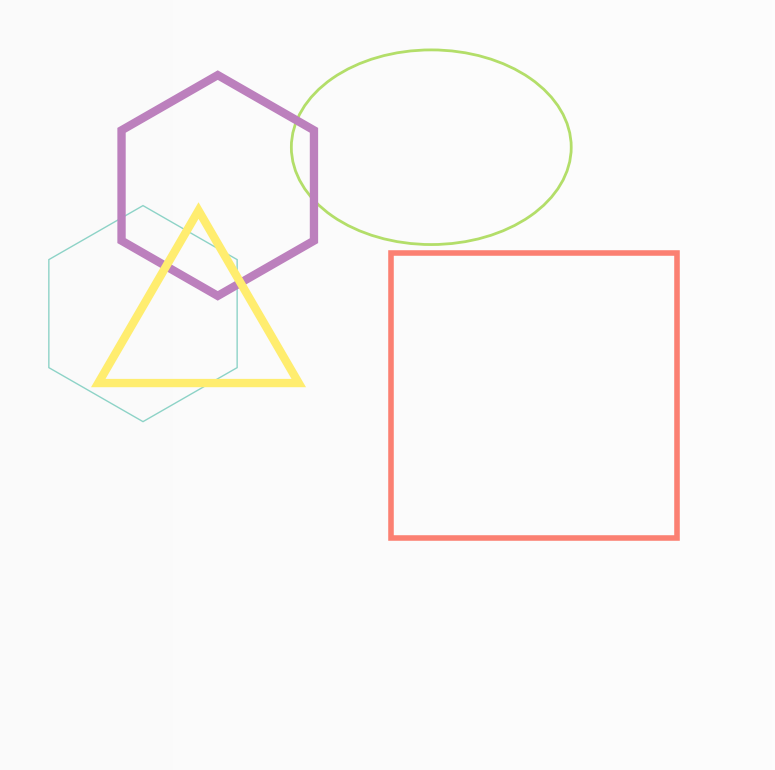[{"shape": "hexagon", "thickness": 0.5, "radius": 0.7, "center": [0.185, 0.593]}, {"shape": "square", "thickness": 2, "radius": 0.92, "center": [0.689, 0.486]}, {"shape": "oval", "thickness": 1, "radius": 0.9, "center": [0.556, 0.809]}, {"shape": "hexagon", "thickness": 3, "radius": 0.72, "center": [0.281, 0.759]}, {"shape": "triangle", "thickness": 3, "radius": 0.75, "center": [0.256, 0.577]}]